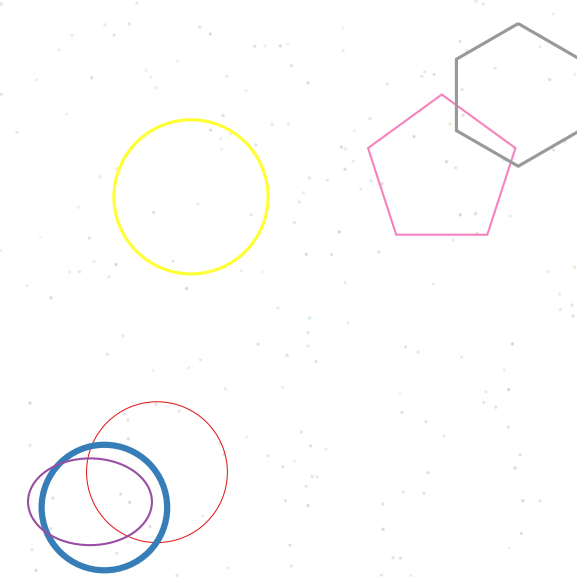[{"shape": "circle", "thickness": 0.5, "radius": 0.61, "center": [0.272, 0.181]}, {"shape": "circle", "thickness": 3, "radius": 0.54, "center": [0.181, 0.12]}, {"shape": "oval", "thickness": 1, "radius": 0.54, "center": [0.156, 0.13]}, {"shape": "circle", "thickness": 1.5, "radius": 0.67, "center": [0.331, 0.658]}, {"shape": "pentagon", "thickness": 1, "radius": 0.67, "center": [0.765, 0.701]}, {"shape": "hexagon", "thickness": 1.5, "radius": 0.62, "center": [0.897, 0.835]}]